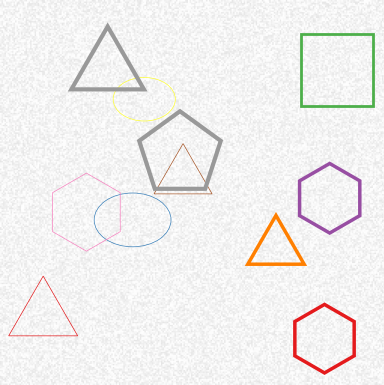[{"shape": "triangle", "thickness": 0.5, "radius": 0.52, "center": [0.112, 0.179]}, {"shape": "hexagon", "thickness": 2.5, "radius": 0.44, "center": [0.843, 0.12]}, {"shape": "oval", "thickness": 0.5, "radius": 0.5, "center": [0.344, 0.429]}, {"shape": "square", "thickness": 2, "radius": 0.47, "center": [0.876, 0.818]}, {"shape": "hexagon", "thickness": 2.5, "radius": 0.45, "center": [0.856, 0.485]}, {"shape": "triangle", "thickness": 2.5, "radius": 0.42, "center": [0.717, 0.356]}, {"shape": "oval", "thickness": 0.5, "radius": 0.4, "center": [0.375, 0.742]}, {"shape": "triangle", "thickness": 0.5, "radius": 0.44, "center": [0.475, 0.54]}, {"shape": "hexagon", "thickness": 0.5, "radius": 0.51, "center": [0.224, 0.449]}, {"shape": "pentagon", "thickness": 3, "radius": 0.56, "center": [0.467, 0.6]}, {"shape": "triangle", "thickness": 3, "radius": 0.54, "center": [0.28, 0.822]}]